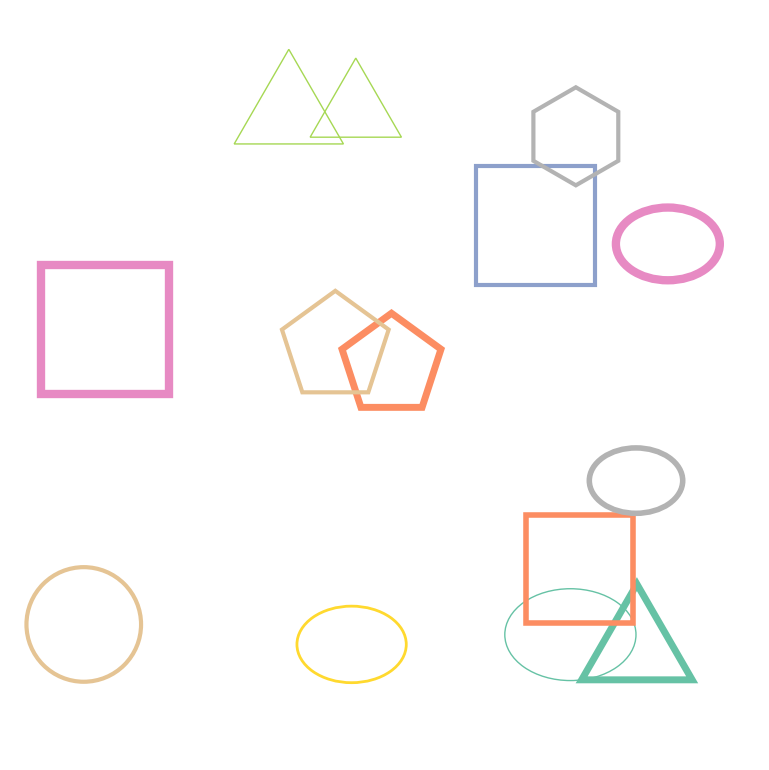[{"shape": "triangle", "thickness": 2.5, "radius": 0.41, "center": [0.827, 0.159]}, {"shape": "oval", "thickness": 0.5, "radius": 0.43, "center": [0.741, 0.176]}, {"shape": "square", "thickness": 2, "radius": 0.35, "center": [0.753, 0.261]}, {"shape": "pentagon", "thickness": 2.5, "radius": 0.34, "center": [0.508, 0.526]}, {"shape": "square", "thickness": 1.5, "radius": 0.39, "center": [0.695, 0.708]}, {"shape": "square", "thickness": 3, "radius": 0.42, "center": [0.137, 0.572]}, {"shape": "oval", "thickness": 3, "radius": 0.34, "center": [0.867, 0.683]}, {"shape": "triangle", "thickness": 0.5, "radius": 0.41, "center": [0.375, 0.854]}, {"shape": "triangle", "thickness": 0.5, "radius": 0.34, "center": [0.462, 0.856]}, {"shape": "oval", "thickness": 1, "radius": 0.35, "center": [0.457, 0.163]}, {"shape": "pentagon", "thickness": 1.5, "radius": 0.36, "center": [0.435, 0.549]}, {"shape": "circle", "thickness": 1.5, "radius": 0.37, "center": [0.109, 0.189]}, {"shape": "oval", "thickness": 2, "radius": 0.3, "center": [0.826, 0.376]}, {"shape": "hexagon", "thickness": 1.5, "radius": 0.32, "center": [0.748, 0.823]}]